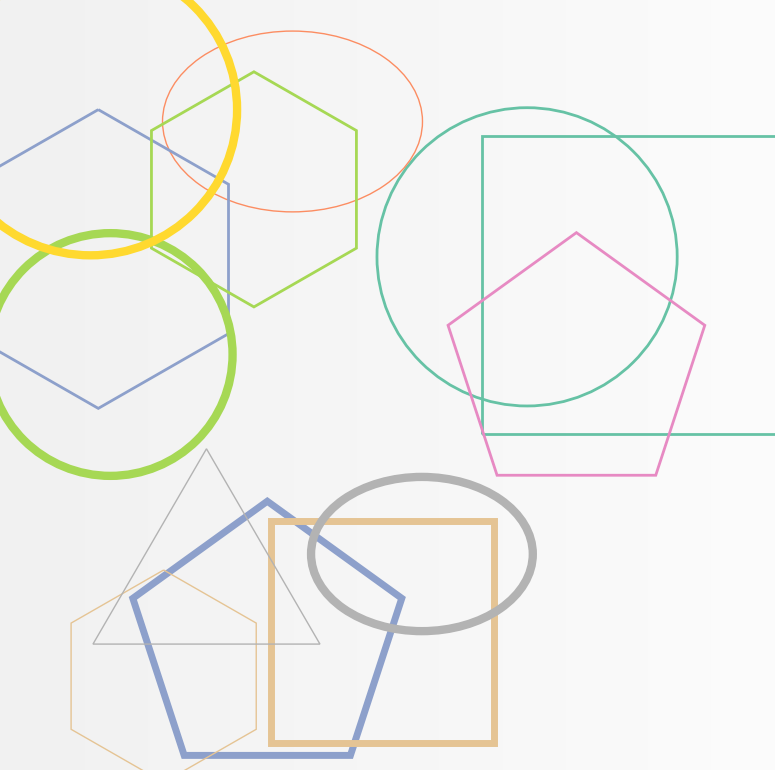[{"shape": "square", "thickness": 1, "radius": 0.97, "center": [0.816, 0.63]}, {"shape": "circle", "thickness": 1, "radius": 0.97, "center": [0.68, 0.666]}, {"shape": "oval", "thickness": 0.5, "radius": 0.84, "center": [0.377, 0.842]}, {"shape": "pentagon", "thickness": 2.5, "radius": 0.91, "center": [0.345, 0.167]}, {"shape": "hexagon", "thickness": 1, "radius": 0.97, "center": [0.127, 0.664]}, {"shape": "pentagon", "thickness": 1, "radius": 0.87, "center": [0.744, 0.524]}, {"shape": "circle", "thickness": 3, "radius": 0.79, "center": [0.142, 0.54]}, {"shape": "hexagon", "thickness": 1, "radius": 0.76, "center": [0.328, 0.754]}, {"shape": "circle", "thickness": 3, "radius": 0.95, "center": [0.117, 0.858]}, {"shape": "square", "thickness": 2.5, "radius": 0.72, "center": [0.494, 0.179]}, {"shape": "hexagon", "thickness": 0.5, "radius": 0.69, "center": [0.211, 0.122]}, {"shape": "triangle", "thickness": 0.5, "radius": 0.85, "center": [0.266, 0.248]}, {"shape": "oval", "thickness": 3, "radius": 0.72, "center": [0.544, 0.28]}]